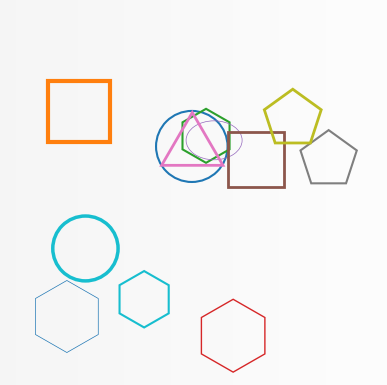[{"shape": "circle", "thickness": 1.5, "radius": 0.46, "center": [0.495, 0.62]}, {"shape": "hexagon", "thickness": 0.5, "radius": 0.47, "center": [0.173, 0.178]}, {"shape": "square", "thickness": 3, "radius": 0.4, "center": [0.204, 0.711]}, {"shape": "hexagon", "thickness": 1.5, "radius": 0.35, "center": [0.532, 0.647]}, {"shape": "hexagon", "thickness": 1, "radius": 0.47, "center": [0.602, 0.128]}, {"shape": "oval", "thickness": 0.5, "radius": 0.36, "center": [0.553, 0.636]}, {"shape": "square", "thickness": 2, "radius": 0.36, "center": [0.66, 0.585]}, {"shape": "triangle", "thickness": 2, "radius": 0.46, "center": [0.496, 0.616]}, {"shape": "pentagon", "thickness": 1.5, "radius": 0.38, "center": [0.848, 0.586]}, {"shape": "pentagon", "thickness": 2, "radius": 0.39, "center": [0.756, 0.691]}, {"shape": "circle", "thickness": 2.5, "radius": 0.42, "center": [0.22, 0.355]}, {"shape": "hexagon", "thickness": 1.5, "radius": 0.37, "center": [0.372, 0.223]}]